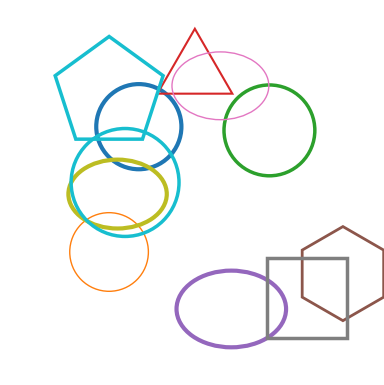[{"shape": "circle", "thickness": 3, "radius": 0.55, "center": [0.361, 0.671]}, {"shape": "circle", "thickness": 1, "radius": 0.51, "center": [0.283, 0.345]}, {"shape": "circle", "thickness": 2.5, "radius": 0.59, "center": [0.7, 0.661]}, {"shape": "triangle", "thickness": 1.5, "radius": 0.56, "center": [0.506, 0.813]}, {"shape": "oval", "thickness": 3, "radius": 0.71, "center": [0.601, 0.197]}, {"shape": "hexagon", "thickness": 2, "radius": 0.61, "center": [0.891, 0.289]}, {"shape": "oval", "thickness": 1, "radius": 0.63, "center": [0.572, 0.777]}, {"shape": "square", "thickness": 2.5, "radius": 0.52, "center": [0.798, 0.227]}, {"shape": "oval", "thickness": 3, "radius": 0.64, "center": [0.305, 0.496]}, {"shape": "pentagon", "thickness": 2.5, "radius": 0.74, "center": [0.283, 0.758]}, {"shape": "circle", "thickness": 2.5, "radius": 0.7, "center": [0.325, 0.526]}]